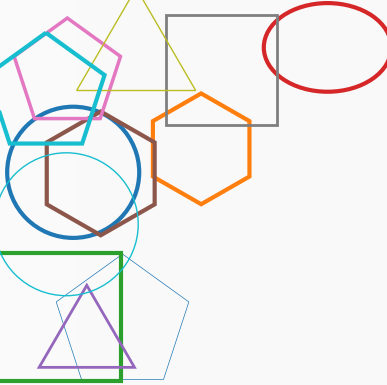[{"shape": "circle", "thickness": 3, "radius": 0.85, "center": [0.189, 0.552]}, {"shape": "pentagon", "thickness": 0.5, "radius": 0.9, "center": [0.316, 0.16]}, {"shape": "hexagon", "thickness": 3, "radius": 0.72, "center": [0.519, 0.613]}, {"shape": "square", "thickness": 3, "radius": 0.83, "center": [0.146, 0.176]}, {"shape": "oval", "thickness": 3, "radius": 0.82, "center": [0.845, 0.877]}, {"shape": "triangle", "thickness": 2, "radius": 0.71, "center": [0.224, 0.117]}, {"shape": "hexagon", "thickness": 3, "radius": 0.8, "center": [0.26, 0.55]}, {"shape": "pentagon", "thickness": 2.5, "radius": 0.72, "center": [0.174, 0.809]}, {"shape": "square", "thickness": 2, "radius": 0.71, "center": [0.571, 0.819]}, {"shape": "triangle", "thickness": 1, "radius": 0.89, "center": [0.351, 0.854]}, {"shape": "circle", "thickness": 1, "radius": 0.93, "center": [0.171, 0.418]}, {"shape": "pentagon", "thickness": 3, "radius": 0.8, "center": [0.119, 0.756]}]